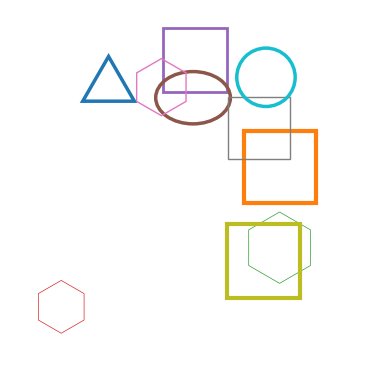[{"shape": "triangle", "thickness": 2.5, "radius": 0.39, "center": [0.282, 0.776]}, {"shape": "square", "thickness": 3, "radius": 0.47, "center": [0.728, 0.567]}, {"shape": "hexagon", "thickness": 0.5, "radius": 0.46, "center": [0.726, 0.357]}, {"shape": "hexagon", "thickness": 0.5, "radius": 0.34, "center": [0.159, 0.203]}, {"shape": "square", "thickness": 2, "radius": 0.42, "center": [0.506, 0.844]}, {"shape": "oval", "thickness": 2.5, "radius": 0.49, "center": [0.501, 0.746]}, {"shape": "hexagon", "thickness": 1, "radius": 0.37, "center": [0.419, 0.774]}, {"shape": "square", "thickness": 1, "radius": 0.4, "center": [0.674, 0.668]}, {"shape": "square", "thickness": 3, "radius": 0.48, "center": [0.685, 0.322]}, {"shape": "circle", "thickness": 2.5, "radius": 0.38, "center": [0.691, 0.799]}]